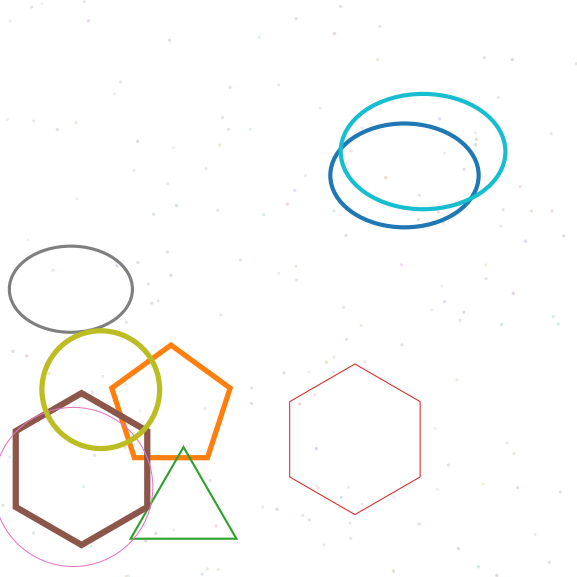[{"shape": "oval", "thickness": 2, "radius": 0.64, "center": [0.7, 0.695]}, {"shape": "pentagon", "thickness": 2.5, "radius": 0.54, "center": [0.296, 0.294]}, {"shape": "triangle", "thickness": 1, "radius": 0.53, "center": [0.318, 0.119]}, {"shape": "hexagon", "thickness": 0.5, "radius": 0.65, "center": [0.615, 0.238]}, {"shape": "hexagon", "thickness": 3, "radius": 0.66, "center": [0.141, 0.187]}, {"shape": "circle", "thickness": 0.5, "radius": 0.69, "center": [0.127, 0.156]}, {"shape": "oval", "thickness": 1.5, "radius": 0.53, "center": [0.123, 0.498]}, {"shape": "circle", "thickness": 2.5, "radius": 0.51, "center": [0.174, 0.324]}, {"shape": "oval", "thickness": 2, "radius": 0.71, "center": [0.733, 0.737]}]